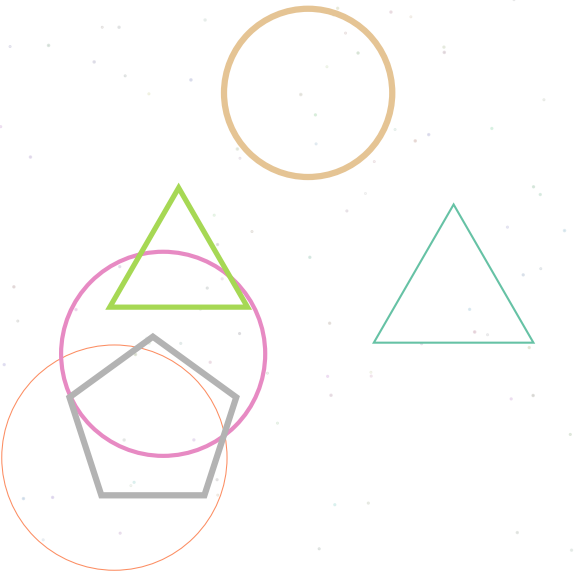[{"shape": "triangle", "thickness": 1, "radius": 0.8, "center": [0.785, 0.486]}, {"shape": "circle", "thickness": 0.5, "radius": 0.98, "center": [0.198, 0.207]}, {"shape": "circle", "thickness": 2, "radius": 0.88, "center": [0.283, 0.386]}, {"shape": "triangle", "thickness": 2.5, "radius": 0.69, "center": [0.309, 0.536]}, {"shape": "circle", "thickness": 3, "radius": 0.73, "center": [0.534, 0.838]}, {"shape": "pentagon", "thickness": 3, "radius": 0.76, "center": [0.265, 0.264]}]